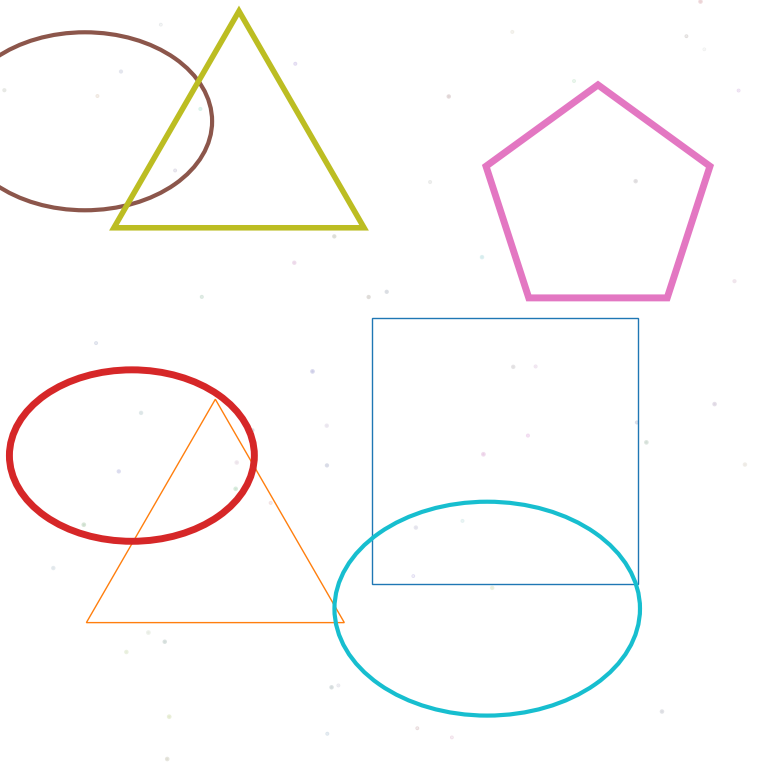[{"shape": "square", "thickness": 0.5, "radius": 0.86, "center": [0.656, 0.414]}, {"shape": "triangle", "thickness": 0.5, "radius": 0.97, "center": [0.28, 0.288]}, {"shape": "oval", "thickness": 2.5, "radius": 0.8, "center": [0.171, 0.408]}, {"shape": "oval", "thickness": 1.5, "radius": 0.83, "center": [0.11, 0.842]}, {"shape": "pentagon", "thickness": 2.5, "radius": 0.76, "center": [0.777, 0.737]}, {"shape": "triangle", "thickness": 2, "radius": 0.94, "center": [0.31, 0.798]}, {"shape": "oval", "thickness": 1.5, "radius": 0.99, "center": [0.633, 0.21]}]